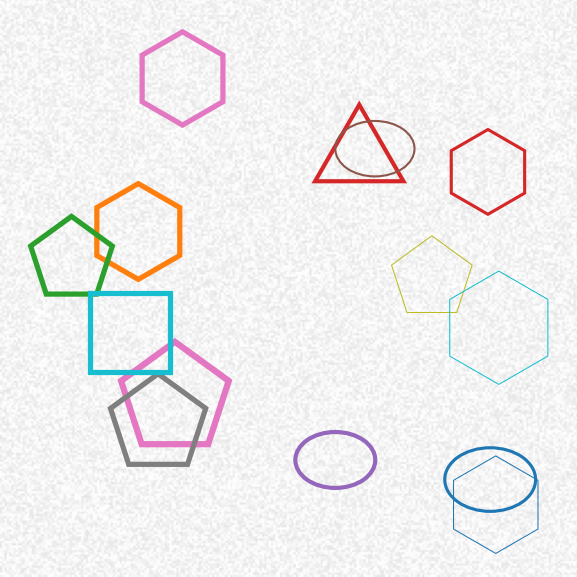[{"shape": "oval", "thickness": 1.5, "radius": 0.39, "center": [0.849, 0.169]}, {"shape": "hexagon", "thickness": 0.5, "radius": 0.42, "center": [0.858, 0.125]}, {"shape": "hexagon", "thickness": 2.5, "radius": 0.41, "center": [0.239, 0.598]}, {"shape": "pentagon", "thickness": 2.5, "radius": 0.37, "center": [0.124, 0.55]}, {"shape": "triangle", "thickness": 2, "radius": 0.44, "center": [0.622, 0.729]}, {"shape": "hexagon", "thickness": 1.5, "radius": 0.37, "center": [0.845, 0.701]}, {"shape": "oval", "thickness": 2, "radius": 0.35, "center": [0.581, 0.203]}, {"shape": "oval", "thickness": 1, "radius": 0.34, "center": [0.649, 0.742]}, {"shape": "hexagon", "thickness": 2.5, "radius": 0.4, "center": [0.316, 0.863]}, {"shape": "pentagon", "thickness": 3, "radius": 0.49, "center": [0.303, 0.309]}, {"shape": "pentagon", "thickness": 2.5, "radius": 0.43, "center": [0.274, 0.265]}, {"shape": "pentagon", "thickness": 0.5, "radius": 0.37, "center": [0.748, 0.517]}, {"shape": "hexagon", "thickness": 0.5, "radius": 0.49, "center": [0.864, 0.432]}, {"shape": "square", "thickness": 2.5, "radius": 0.34, "center": [0.225, 0.423]}]